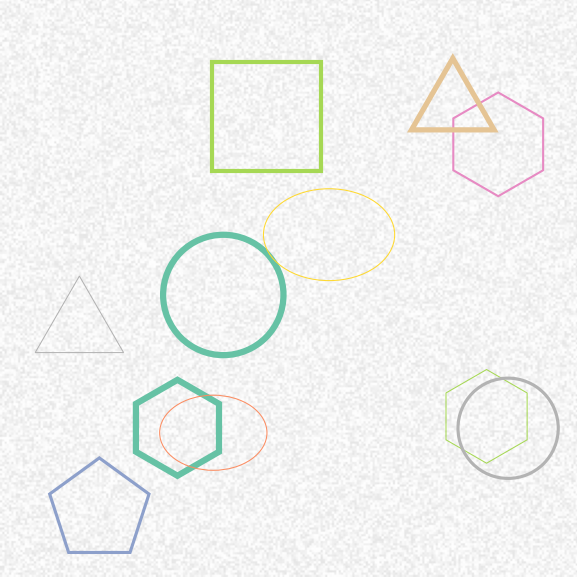[{"shape": "hexagon", "thickness": 3, "radius": 0.42, "center": [0.307, 0.258]}, {"shape": "circle", "thickness": 3, "radius": 0.52, "center": [0.387, 0.488]}, {"shape": "oval", "thickness": 0.5, "radius": 0.46, "center": [0.369, 0.25]}, {"shape": "pentagon", "thickness": 1.5, "radius": 0.45, "center": [0.172, 0.116]}, {"shape": "hexagon", "thickness": 1, "radius": 0.45, "center": [0.863, 0.749]}, {"shape": "square", "thickness": 2, "radius": 0.47, "center": [0.462, 0.797]}, {"shape": "hexagon", "thickness": 0.5, "radius": 0.41, "center": [0.843, 0.278]}, {"shape": "oval", "thickness": 0.5, "radius": 0.57, "center": [0.57, 0.593]}, {"shape": "triangle", "thickness": 2.5, "radius": 0.41, "center": [0.784, 0.816]}, {"shape": "circle", "thickness": 1.5, "radius": 0.43, "center": [0.88, 0.258]}, {"shape": "triangle", "thickness": 0.5, "radius": 0.44, "center": [0.137, 0.433]}]